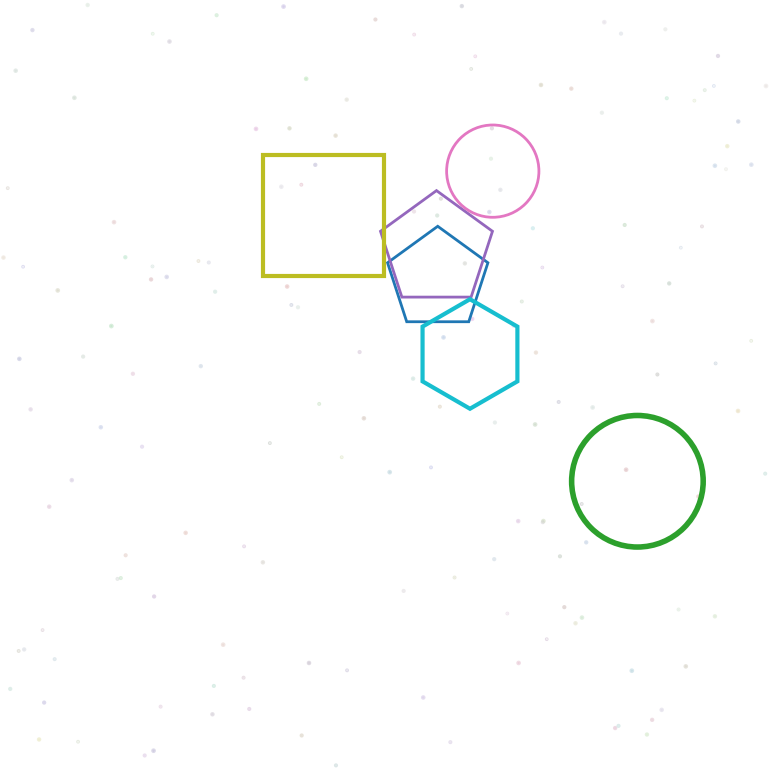[{"shape": "pentagon", "thickness": 1, "radius": 0.34, "center": [0.568, 0.638]}, {"shape": "circle", "thickness": 2, "radius": 0.43, "center": [0.828, 0.375]}, {"shape": "pentagon", "thickness": 1, "radius": 0.38, "center": [0.567, 0.676]}, {"shape": "circle", "thickness": 1, "radius": 0.3, "center": [0.64, 0.778]}, {"shape": "square", "thickness": 1.5, "radius": 0.39, "center": [0.421, 0.72]}, {"shape": "hexagon", "thickness": 1.5, "radius": 0.36, "center": [0.61, 0.54]}]